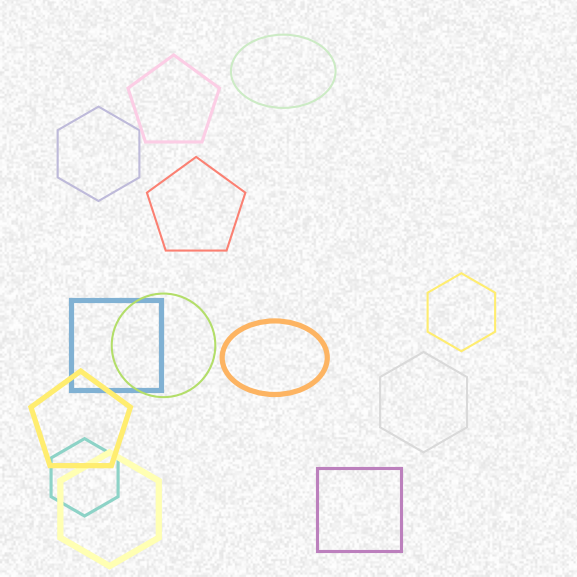[{"shape": "hexagon", "thickness": 1.5, "radius": 0.34, "center": [0.146, 0.173]}, {"shape": "hexagon", "thickness": 3, "radius": 0.49, "center": [0.19, 0.117]}, {"shape": "hexagon", "thickness": 1, "radius": 0.41, "center": [0.171, 0.733]}, {"shape": "pentagon", "thickness": 1, "radius": 0.45, "center": [0.34, 0.638]}, {"shape": "square", "thickness": 2.5, "radius": 0.39, "center": [0.201, 0.401]}, {"shape": "oval", "thickness": 2.5, "radius": 0.45, "center": [0.476, 0.38]}, {"shape": "circle", "thickness": 1, "radius": 0.45, "center": [0.283, 0.401]}, {"shape": "pentagon", "thickness": 1.5, "radius": 0.42, "center": [0.301, 0.821]}, {"shape": "hexagon", "thickness": 1, "radius": 0.43, "center": [0.733, 0.303]}, {"shape": "square", "thickness": 1.5, "radius": 0.36, "center": [0.622, 0.117]}, {"shape": "oval", "thickness": 1, "radius": 0.45, "center": [0.49, 0.876]}, {"shape": "pentagon", "thickness": 2.5, "radius": 0.45, "center": [0.14, 0.266]}, {"shape": "hexagon", "thickness": 1, "radius": 0.34, "center": [0.799, 0.458]}]